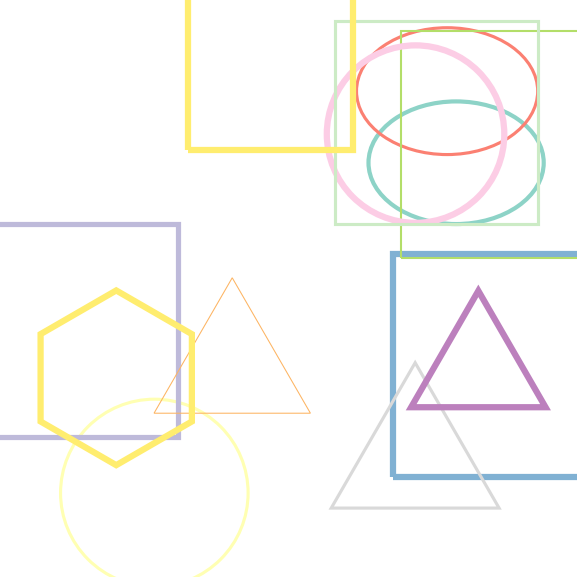[{"shape": "oval", "thickness": 2, "radius": 0.76, "center": [0.79, 0.717]}, {"shape": "circle", "thickness": 1.5, "radius": 0.81, "center": [0.267, 0.146]}, {"shape": "square", "thickness": 2.5, "radius": 0.92, "center": [0.124, 0.427]}, {"shape": "oval", "thickness": 1.5, "radius": 0.78, "center": [0.774, 0.841]}, {"shape": "square", "thickness": 3, "radius": 0.96, "center": [0.872, 0.367]}, {"shape": "triangle", "thickness": 0.5, "radius": 0.78, "center": [0.402, 0.362]}, {"shape": "square", "thickness": 1, "radius": 0.98, "center": [0.891, 0.749]}, {"shape": "circle", "thickness": 3, "radius": 0.77, "center": [0.72, 0.767]}, {"shape": "triangle", "thickness": 1.5, "radius": 0.84, "center": [0.719, 0.203]}, {"shape": "triangle", "thickness": 3, "radius": 0.67, "center": [0.828, 0.361]}, {"shape": "square", "thickness": 1.5, "radius": 0.88, "center": [0.756, 0.786]}, {"shape": "square", "thickness": 3, "radius": 0.71, "center": [0.468, 0.882]}, {"shape": "hexagon", "thickness": 3, "radius": 0.76, "center": [0.201, 0.345]}]